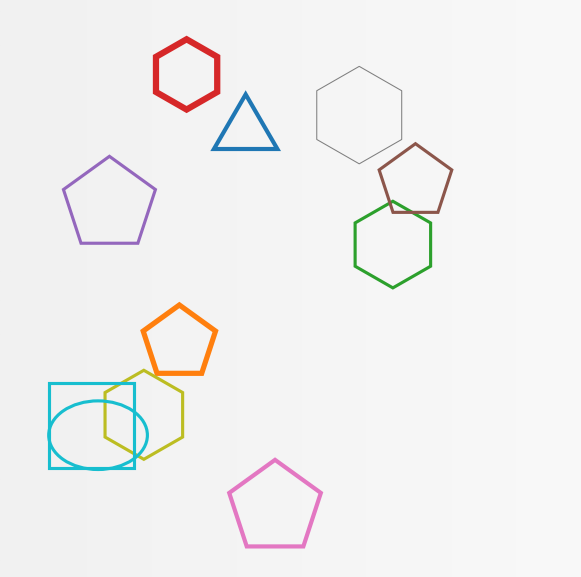[{"shape": "triangle", "thickness": 2, "radius": 0.32, "center": [0.423, 0.773]}, {"shape": "pentagon", "thickness": 2.5, "radius": 0.33, "center": [0.309, 0.406]}, {"shape": "hexagon", "thickness": 1.5, "radius": 0.37, "center": [0.676, 0.576]}, {"shape": "hexagon", "thickness": 3, "radius": 0.3, "center": [0.321, 0.87]}, {"shape": "pentagon", "thickness": 1.5, "radius": 0.42, "center": [0.188, 0.645]}, {"shape": "pentagon", "thickness": 1.5, "radius": 0.33, "center": [0.715, 0.685]}, {"shape": "pentagon", "thickness": 2, "radius": 0.41, "center": [0.473, 0.12]}, {"shape": "hexagon", "thickness": 0.5, "radius": 0.42, "center": [0.618, 0.8]}, {"shape": "hexagon", "thickness": 1.5, "radius": 0.39, "center": [0.247, 0.281]}, {"shape": "square", "thickness": 1.5, "radius": 0.37, "center": [0.157, 0.262]}, {"shape": "oval", "thickness": 1.5, "radius": 0.42, "center": [0.169, 0.246]}]